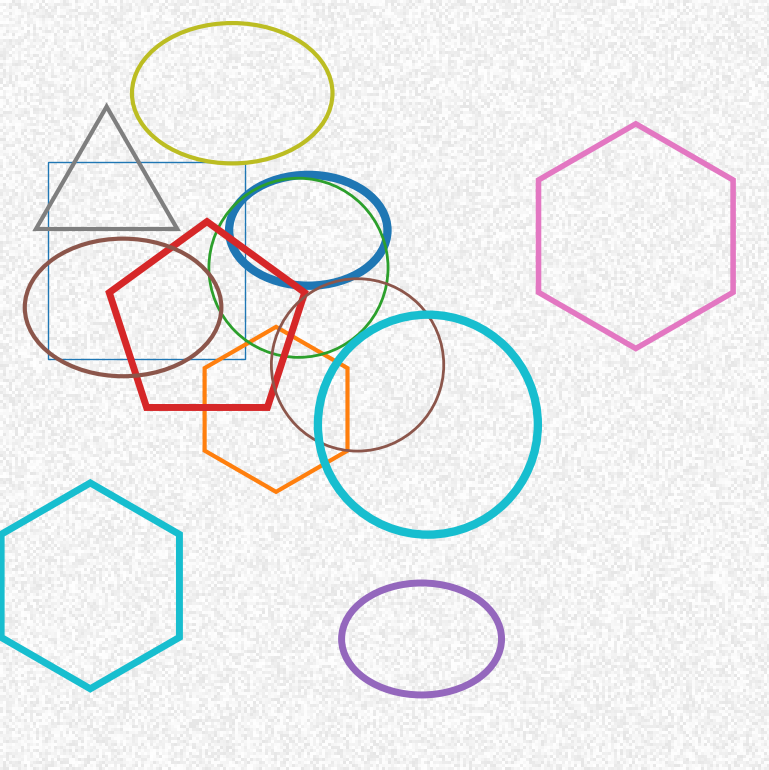[{"shape": "oval", "thickness": 3, "radius": 0.51, "center": [0.4, 0.701]}, {"shape": "square", "thickness": 0.5, "radius": 0.64, "center": [0.191, 0.662]}, {"shape": "hexagon", "thickness": 1.5, "radius": 0.54, "center": [0.359, 0.468]}, {"shape": "circle", "thickness": 1, "radius": 0.58, "center": [0.388, 0.652]}, {"shape": "pentagon", "thickness": 2.5, "radius": 0.67, "center": [0.269, 0.579]}, {"shape": "oval", "thickness": 2.5, "radius": 0.52, "center": [0.547, 0.17]}, {"shape": "oval", "thickness": 1.5, "radius": 0.64, "center": [0.16, 0.601]}, {"shape": "circle", "thickness": 1, "radius": 0.56, "center": [0.464, 0.526]}, {"shape": "hexagon", "thickness": 2, "radius": 0.73, "center": [0.826, 0.693]}, {"shape": "triangle", "thickness": 1.5, "radius": 0.53, "center": [0.138, 0.756]}, {"shape": "oval", "thickness": 1.5, "radius": 0.65, "center": [0.302, 0.879]}, {"shape": "circle", "thickness": 3, "radius": 0.71, "center": [0.556, 0.449]}, {"shape": "hexagon", "thickness": 2.5, "radius": 0.67, "center": [0.117, 0.239]}]